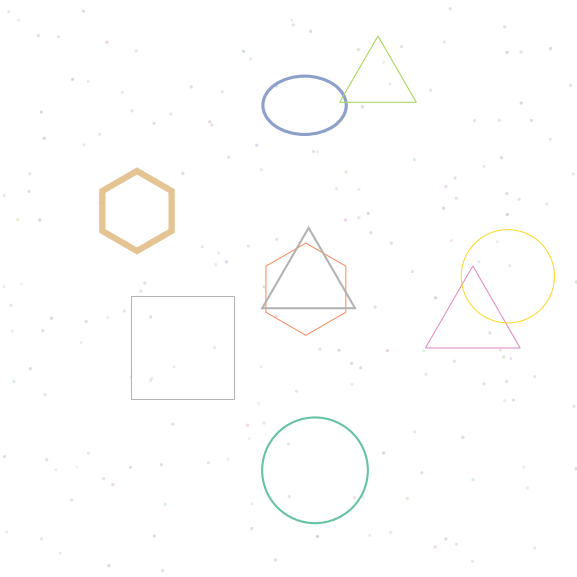[{"shape": "circle", "thickness": 1, "radius": 0.46, "center": [0.545, 0.185]}, {"shape": "hexagon", "thickness": 0.5, "radius": 0.4, "center": [0.53, 0.498]}, {"shape": "oval", "thickness": 1.5, "radius": 0.36, "center": [0.527, 0.817]}, {"shape": "triangle", "thickness": 0.5, "radius": 0.47, "center": [0.819, 0.444]}, {"shape": "triangle", "thickness": 0.5, "radius": 0.38, "center": [0.654, 0.86]}, {"shape": "circle", "thickness": 0.5, "radius": 0.4, "center": [0.879, 0.521]}, {"shape": "hexagon", "thickness": 3, "radius": 0.35, "center": [0.237, 0.634]}, {"shape": "square", "thickness": 0.5, "radius": 0.45, "center": [0.317, 0.398]}, {"shape": "triangle", "thickness": 1, "radius": 0.46, "center": [0.534, 0.512]}]